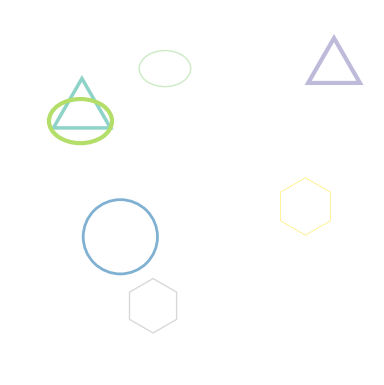[{"shape": "triangle", "thickness": 2.5, "radius": 0.43, "center": [0.213, 0.711]}, {"shape": "triangle", "thickness": 3, "radius": 0.39, "center": [0.868, 0.823]}, {"shape": "circle", "thickness": 2, "radius": 0.48, "center": [0.313, 0.385]}, {"shape": "oval", "thickness": 3, "radius": 0.41, "center": [0.209, 0.685]}, {"shape": "hexagon", "thickness": 1, "radius": 0.35, "center": [0.398, 0.206]}, {"shape": "oval", "thickness": 1, "radius": 0.33, "center": [0.428, 0.822]}, {"shape": "hexagon", "thickness": 0.5, "radius": 0.37, "center": [0.793, 0.464]}]